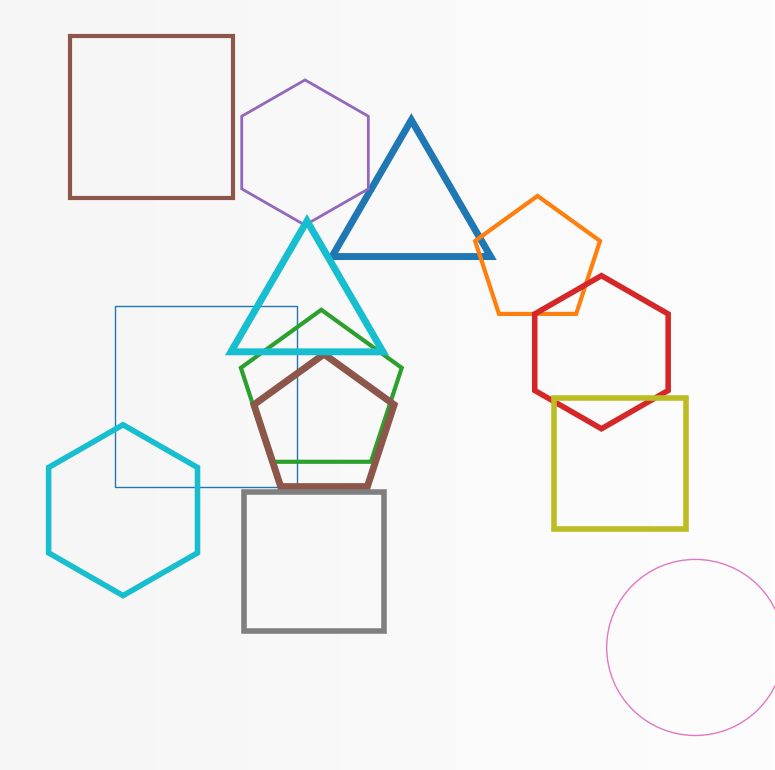[{"shape": "square", "thickness": 0.5, "radius": 0.59, "center": [0.266, 0.485]}, {"shape": "triangle", "thickness": 2.5, "radius": 0.59, "center": [0.531, 0.726]}, {"shape": "pentagon", "thickness": 1.5, "radius": 0.42, "center": [0.694, 0.661]}, {"shape": "pentagon", "thickness": 1.5, "radius": 0.55, "center": [0.415, 0.489]}, {"shape": "hexagon", "thickness": 2, "radius": 0.5, "center": [0.776, 0.543]}, {"shape": "hexagon", "thickness": 1, "radius": 0.47, "center": [0.394, 0.802]}, {"shape": "square", "thickness": 1.5, "radius": 0.52, "center": [0.196, 0.848]}, {"shape": "pentagon", "thickness": 2.5, "radius": 0.48, "center": [0.418, 0.445]}, {"shape": "circle", "thickness": 0.5, "radius": 0.57, "center": [0.897, 0.159]}, {"shape": "square", "thickness": 2, "radius": 0.45, "center": [0.405, 0.27]}, {"shape": "square", "thickness": 2, "radius": 0.43, "center": [0.8, 0.398]}, {"shape": "hexagon", "thickness": 2, "radius": 0.55, "center": [0.159, 0.337]}, {"shape": "triangle", "thickness": 2.5, "radius": 0.57, "center": [0.396, 0.6]}]